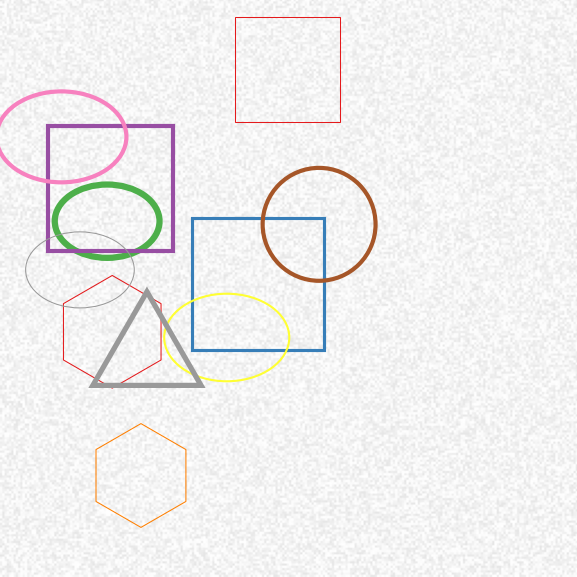[{"shape": "square", "thickness": 0.5, "radius": 0.46, "center": [0.497, 0.879]}, {"shape": "hexagon", "thickness": 0.5, "radius": 0.49, "center": [0.194, 0.425]}, {"shape": "square", "thickness": 1.5, "radius": 0.57, "center": [0.447, 0.508]}, {"shape": "oval", "thickness": 3, "radius": 0.45, "center": [0.186, 0.616]}, {"shape": "square", "thickness": 2, "radius": 0.54, "center": [0.191, 0.673]}, {"shape": "hexagon", "thickness": 0.5, "radius": 0.45, "center": [0.244, 0.176]}, {"shape": "oval", "thickness": 1, "radius": 0.54, "center": [0.393, 0.415]}, {"shape": "circle", "thickness": 2, "radius": 0.49, "center": [0.553, 0.611]}, {"shape": "oval", "thickness": 2, "radius": 0.56, "center": [0.106, 0.762]}, {"shape": "oval", "thickness": 0.5, "radius": 0.47, "center": [0.138, 0.532]}, {"shape": "triangle", "thickness": 2.5, "radius": 0.54, "center": [0.254, 0.386]}]